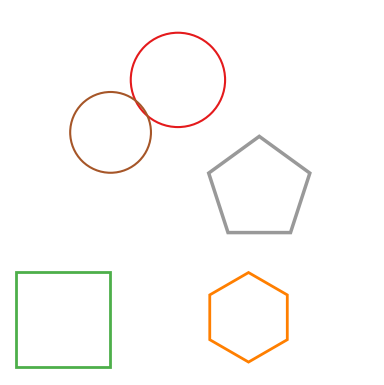[{"shape": "circle", "thickness": 1.5, "radius": 0.61, "center": [0.462, 0.792]}, {"shape": "square", "thickness": 2, "radius": 0.62, "center": [0.164, 0.17]}, {"shape": "hexagon", "thickness": 2, "radius": 0.58, "center": [0.646, 0.176]}, {"shape": "circle", "thickness": 1.5, "radius": 0.52, "center": [0.287, 0.656]}, {"shape": "pentagon", "thickness": 2.5, "radius": 0.69, "center": [0.673, 0.508]}]